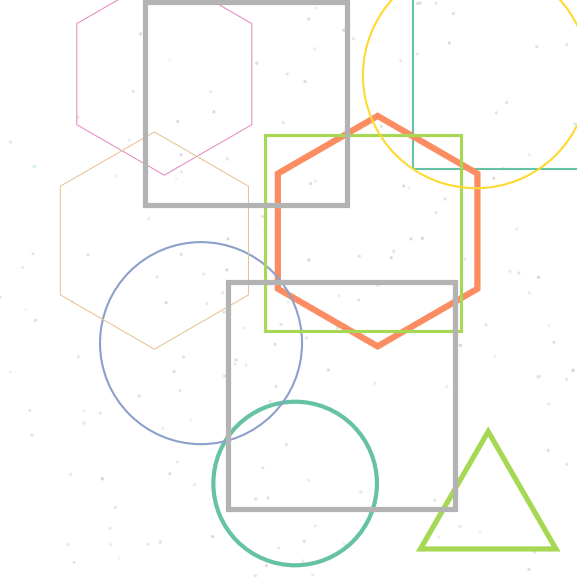[{"shape": "circle", "thickness": 2, "radius": 0.71, "center": [0.511, 0.162]}, {"shape": "square", "thickness": 1, "radius": 0.84, "center": [0.883, 0.873]}, {"shape": "hexagon", "thickness": 3, "radius": 1.0, "center": [0.654, 0.599]}, {"shape": "circle", "thickness": 1, "radius": 0.87, "center": [0.348, 0.405]}, {"shape": "hexagon", "thickness": 0.5, "radius": 0.87, "center": [0.285, 0.871]}, {"shape": "square", "thickness": 1.5, "radius": 0.85, "center": [0.629, 0.596]}, {"shape": "triangle", "thickness": 2.5, "radius": 0.68, "center": [0.845, 0.116]}, {"shape": "circle", "thickness": 1, "radius": 0.98, "center": [0.824, 0.869]}, {"shape": "hexagon", "thickness": 0.5, "radius": 0.94, "center": [0.267, 0.583]}, {"shape": "square", "thickness": 2.5, "radius": 0.98, "center": [0.591, 0.314]}, {"shape": "square", "thickness": 2.5, "radius": 0.88, "center": [0.426, 0.82]}]